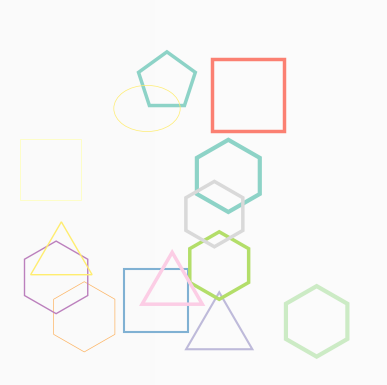[{"shape": "hexagon", "thickness": 3, "radius": 0.47, "center": [0.589, 0.543]}, {"shape": "pentagon", "thickness": 2.5, "radius": 0.39, "center": [0.431, 0.788]}, {"shape": "square", "thickness": 0.5, "radius": 0.4, "center": [0.13, 0.56]}, {"shape": "triangle", "thickness": 1.5, "radius": 0.49, "center": [0.566, 0.142]}, {"shape": "square", "thickness": 2.5, "radius": 0.46, "center": [0.64, 0.753]}, {"shape": "square", "thickness": 1.5, "radius": 0.41, "center": [0.404, 0.219]}, {"shape": "hexagon", "thickness": 0.5, "radius": 0.46, "center": [0.217, 0.177]}, {"shape": "hexagon", "thickness": 2.5, "radius": 0.44, "center": [0.566, 0.31]}, {"shape": "triangle", "thickness": 2.5, "radius": 0.45, "center": [0.444, 0.255]}, {"shape": "hexagon", "thickness": 2.5, "radius": 0.42, "center": [0.553, 0.444]}, {"shape": "hexagon", "thickness": 1, "radius": 0.47, "center": [0.145, 0.28]}, {"shape": "hexagon", "thickness": 3, "radius": 0.46, "center": [0.817, 0.165]}, {"shape": "oval", "thickness": 0.5, "radius": 0.43, "center": [0.379, 0.718]}, {"shape": "triangle", "thickness": 1, "radius": 0.46, "center": [0.158, 0.332]}]